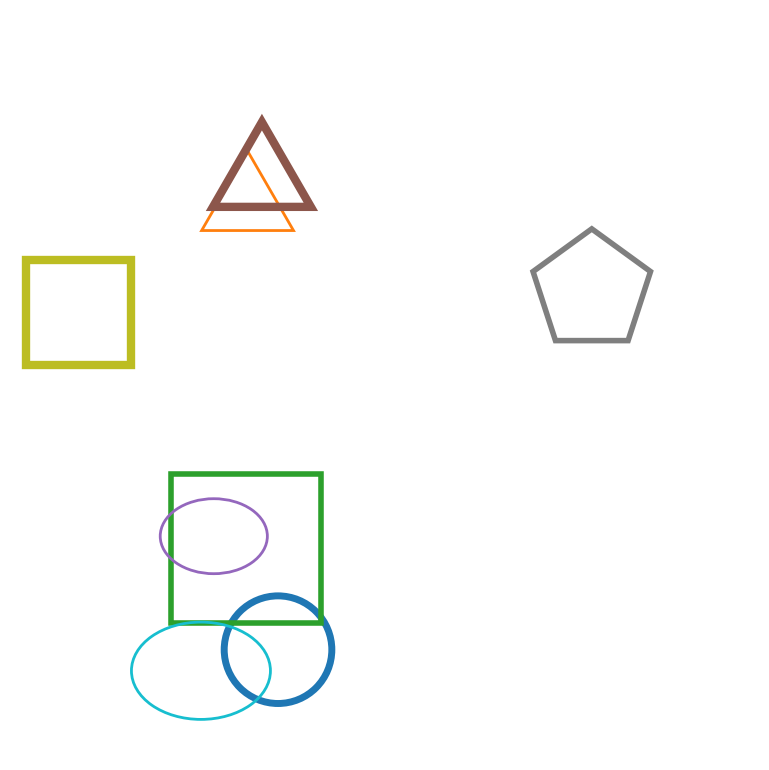[{"shape": "circle", "thickness": 2.5, "radius": 0.35, "center": [0.361, 0.156]}, {"shape": "triangle", "thickness": 1, "radius": 0.34, "center": [0.322, 0.735]}, {"shape": "square", "thickness": 2, "radius": 0.48, "center": [0.32, 0.288]}, {"shape": "oval", "thickness": 1, "radius": 0.35, "center": [0.278, 0.304]}, {"shape": "triangle", "thickness": 3, "radius": 0.37, "center": [0.34, 0.768]}, {"shape": "pentagon", "thickness": 2, "radius": 0.4, "center": [0.769, 0.623]}, {"shape": "square", "thickness": 3, "radius": 0.34, "center": [0.102, 0.594]}, {"shape": "oval", "thickness": 1, "radius": 0.45, "center": [0.261, 0.129]}]